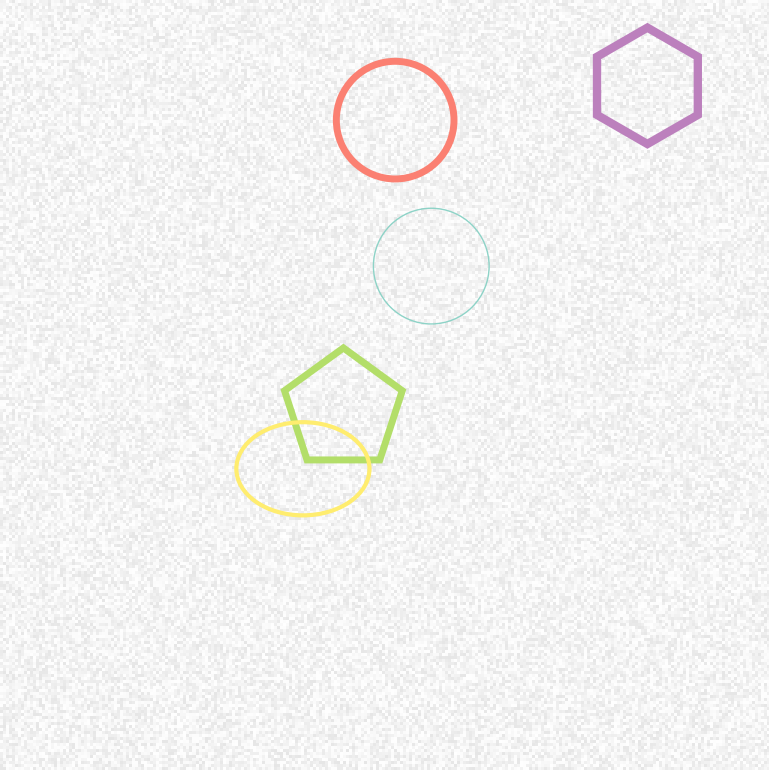[{"shape": "circle", "thickness": 0.5, "radius": 0.38, "center": [0.56, 0.654]}, {"shape": "circle", "thickness": 2.5, "radius": 0.38, "center": [0.513, 0.844]}, {"shape": "pentagon", "thickness": 2.5, "radius": 0.4, "center": [0.446, 0.468]}, {"shape": "hexagon", "thickness": 3, "radius": 0.38, "center": [0.841, 0.889]}, {"shape": "oval", "thickness": 1.5, "radius": 0.43, "center": [0.393, 0.391]}]